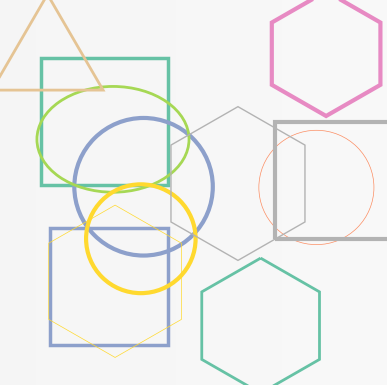[{"shape": "square", "thickness": 2.5, "radius": 0.82, "center": [0.27, 0.684]}, {"shape": "hexagon", "thickness": 2, "radius": 0.88, "center": [0.673, 0.154]}, {"shape": "circle", "thickness": 0.5, "radius": 0.74, "center": [0.816, 0.513]}, {"shape": "circle", "thickness": 3, "radius": 0.89, "center": [0.37, 0.515]}, {"shape": "square", "thickness": 2.5, "radius": 0.76, "center": [0.282, 0.256]}, {"shape": "hexagon", "thickness": 3, "radius": 0.81, "center": [0.842, 0.861]}, {"shape": "oval", "thickness": 2, "radius": 0.98, "center": [0.292, 0.638]}, {"shape": "circle", "thickness": 3, "radius": 0.71, "center": [0.363, 0.38]}, {"shape": "hexagon", "thickness": 0.5, "radius": 0.99, "center": [0.297, 0.269]}, {"shape": "triangle", "thickness": 2, "radius": 0.83, "center": [0.123, 0.849]}, {"shape": "hexagon", "thickness": 1, "radius": 1.0, "center": [0.614, 0.523]}, {"shape": "square", "thickness": 3, "radius": 0.76, "center": [0.862, 0.531]}]